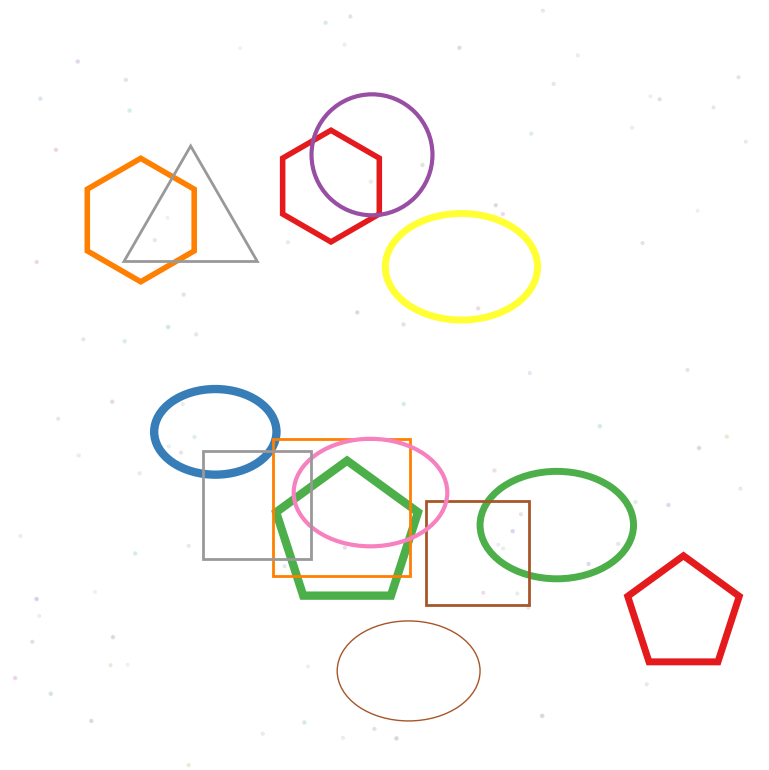[{"shape": "hexagon", "thickness": 2, "radius": 0.36, "center": [0.43, 0.758]}, {"shape": "pentagon", "thickness": 2.5, "radius": 0.38, "center": [0.888, 0.202]}, {"shape": "oval", "thickness": 3, "radius": 0.4, "center": [0.28, 0.439]}, {"shape": "oval", "thickness": 2.5, "radius": 0.5, "center": [0.723, 0.318]}, {"shape": "pentagon", "thickness": 3, "radius": 0.48, "center": [0.451, 0.305]}, {"shape": "circle", "thickness": 1.5, "radius": 0.39, "center": [0.483, 0.799]}, {"shape": "hexagon", "thickness": 2, "radius": 0.4, "center": [0.183, 0.714]}, {"shape": "square", "thickness": 1, "radius": 0.44, "center": [0.443, 0.34]}, {"shape": "oval", "thickness": 2.5, "radius": 0.49, "center": [0.599, 0.654]}, {"shape": "oval", "thickness": 0.5, "radius": 0.46, "center": [0.531, 0.129]}, {"shape": "square", "thickness": 1, "radius": 0.34, "center": [0.62, 0.282]}, {"shape": "oval", "thickness": 1.5, "radius": 0.5, "center": [0.481, 0.36]}, {"shape": "square", "thickness": 1, "radius": 0.35, "center": [0.334, 0.344]}, {"shape": "triangle", "thickness": 1, "radius": 0.5, "center": [0.248, 0.71]}]